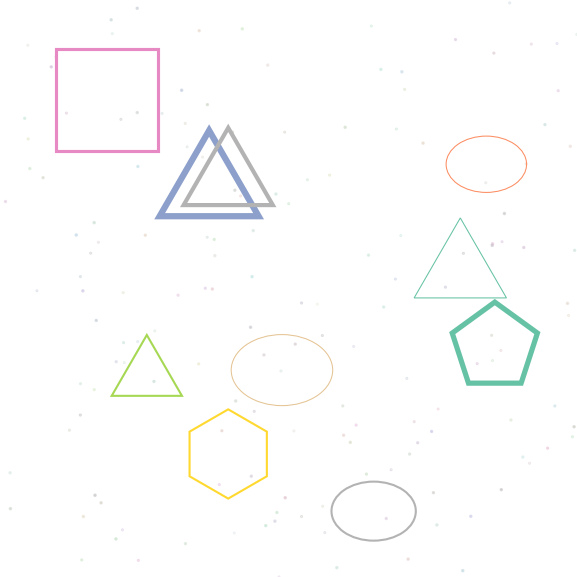[{"shape": "pentagon", "thickness": 2.5, "radius": 0.39, "center": [0.857, 0.398]}, {"shape": "triangle", "thickness": 0.5, "radius": 0.46, "center": [0.797, 0.529]}, {"shape": "oval", "thickness": 0.5, "radius": 0.35, "center": [0.842, 0.715]}, {"shape": "triangle", "thickness": 3, "radius": 0.49, "center": [0.362, 0.674]}, {"shape": "square", "thickness": 1.5, "radius": 0.44, "center": [0.185, 0.826]}, {"shape": "triangle", "thickness": 1, "radius": 0.35, "center": [0.254, 0.349]}, {"shape": "hexagon", "thickness": 1, "radius": 0.39, "center": [0.395, 0.213]}, {"shape": "oval", "thickness": 0.5, "radius": 0.44, "center": [0.488, 0.358]}, {"shape": "oval", "thickness": 1, "radius": 0.37, "center": [0.647, 0.114]}, {"shape": "triangle", "thickness": 2, "radius": 0.45, "center": [0.395, 0.689]}]